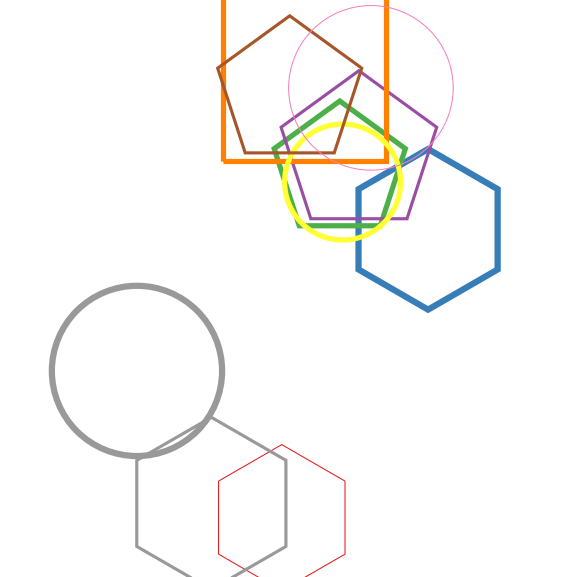[{"shape": "hexagon", "thickness": 0.5, "radius": 0.63, "center": [0.488, 0.103]}, {"shape": "hexagon", "thickness": 3, "radius": 0.7, "center": [0.741, 0.602]}, {"shape": "pentagon", "thickness": 2.5, "radius": 0.6, "center": [0.588, 0.705]}, {"shape": "pentagon", "thickness": 1.5, "radius": 0.71, "center": [0.621, 0.735]}, {"shape": "square", "thickness": 2.5, "radius": 0.71, "center": [0.527, 0.863]}, {"shape": "circle", "thickness": 2.5, "radius": 0.5, "center": [0.593, 0.684]}, {"shape": "pentagon", "thickness": 1.5, "radius": 0.66, "center": [0.502, 0.841]}, {"shape": "circle", "thickness": 0.5, "radius": 0.71, "center": [0.642, 0.847]}, {"shape": "circle", "thickness": 3, "radius": 0.74, "center": [0.237, 0.357]}, {"shape": "hexagon", "thickness": 1.5, "radius": 0.75, "center": [0.366, 0.127]}]